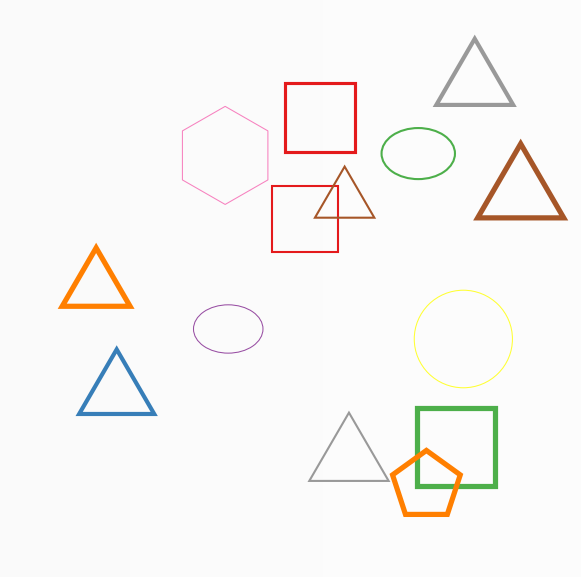[{"shape": "square", "thickness": 1, "radius": 0.29, "center": [0.525, 0.62]}, {"shape": "square", "thickness": 1.5, "radius": 0.3, "center": [0.55, 0.796]}, {"shape": "triangle", "thickness": 2, "radius": 0.37, "center": [0.201, 0.32]}, {"shape": "square", "thickness": 2.5, "radius": 0.34, "center": [0.785, 0.225]}, {"shape": "oval", "thickness": 1, "radius": 0.32, "center": [0.72, 0.733]}, {"shape": "oval", "thickness": 0.5, "radius": 0.3, "center": [0.393, 0.429]}, {"shape": "pentagon", "thickness": 2.5, "radius": 0.31, "center": [0.734, 0.158]}, {"shape": "triangle", "thickness": 2.5, "radius": 0.34, "center": [0.165, 0.502]}, {"shape": "circle", "thickness": 0.5, "radius": 0.42, "center": [0.797, 0.412]}, {"shape": "triangle", "thickness": 2.5, "radius": 0.43, "center": [0.896, 0.665]}, {"shape": "triangle", "thickness": 1, "radius": 0.29, "center": [0.593, 0.652]}, {"shape": "hexagon", "thickness": 0.5, "radius": 0.42, "center": [0.387, 0.73]}, {"shape": "triangle", "thickness": 2, "radius": 0.38, "center": [0.817, 0.856]}, {"shape": "triangle", "thickness": 1, "radius": 0.39, "center": [0.6, 0.206]}]